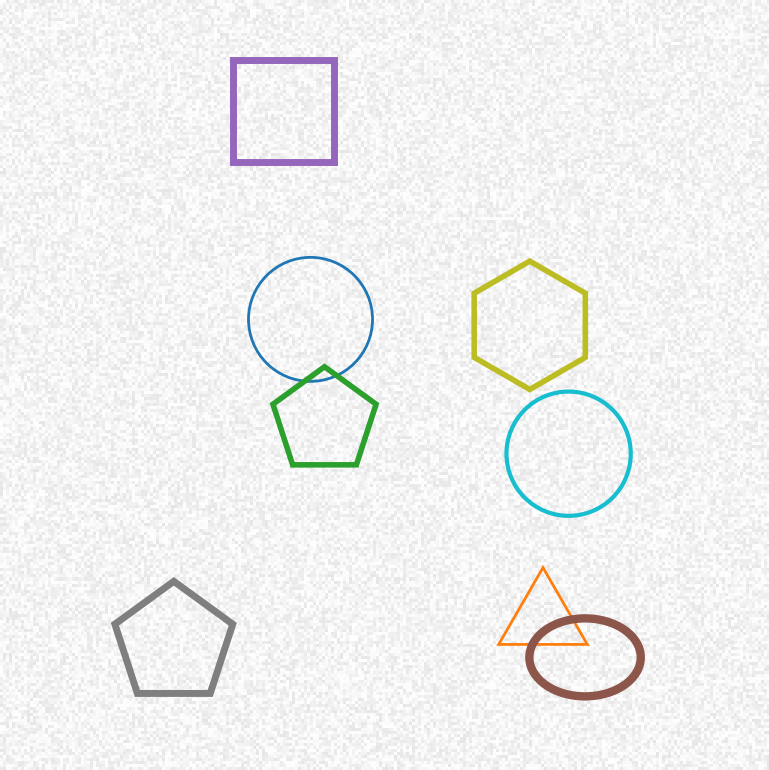[{"shape": "circle", "thickness": 1, "radius": 0.4, "center": [0.403, 0.585]}, {"shape": "triangle", "thickness": 1, "radius": 0.33, "center": [0.705, 0.196]}, {"shape": "pentagon", "thickness": 2, "radius": 0.35, "center": [0.421, 0.453]}, {"shape": "square", "thickness": 2.5, "radius": 0.33, "center": [0.368, 0.856]}, {"shape": "oval", "thickness": 3, "radius": 0.36, "center": [0.76, 0.146]}, {"shape": "pentagon", "thickness": 2.5, "radius": 0.4, "center": [0.226, 0.165]}, {"shape": "hexagon", "thickness": 2, "radius": 0.42, "center": [0.688, 0.578]}, {"shape": "circle", "thickness": 1.5, "radius": 0.4, "center": [0.738, 0.411]}]